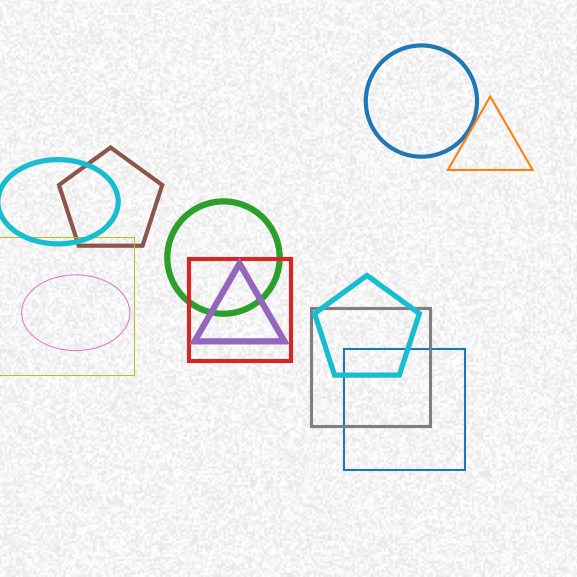[{"shape": "circle", "thickness": 2, "radius": 0.48, "center": [0.73, 0.824]}, {"shape": "square", "thickness": 1, "radius": 0.53, "center": [0.701, 0.29]}, {"shape": "triangle", "thickness": 1, "radius": 0.42, "center": [0.849, 0.747]}, {"shape": "circle", "thickness": 3, "radius": 0.49, "center": [0.387, 0.553]}, {"shape": "square", "thickness": 2, "radius": 0.44, "center": [0.416, 0.463]}, {"shape": "triangle", "thickness": 3, "radius": 0.45, "center": [0.415, 0.453]}, {"shape": "pentagon", "thickness": 2, "radius": 0.47, "center": [0.192, 0.65]}, {"shape": "oval", "thickness": 0.5, "radius": 0.47, "center": [0.131, 0.458]}, {"shape": "square", "thickness": 1.5, "radius": 0.51, "center": [0.641, 0.364]}, {"shape": "square", "thickness": 0.5, "radius": 0.6, "center": [0.113, 0.469]}, {"shape": "oval", "thickness": 2.5, "radius": 0.52, "center": [0.101, 0.65]}, {"shape": "pentagon", "thickness": 2.5, "radius": 0.48, "center": [0.635, 0.427]}]